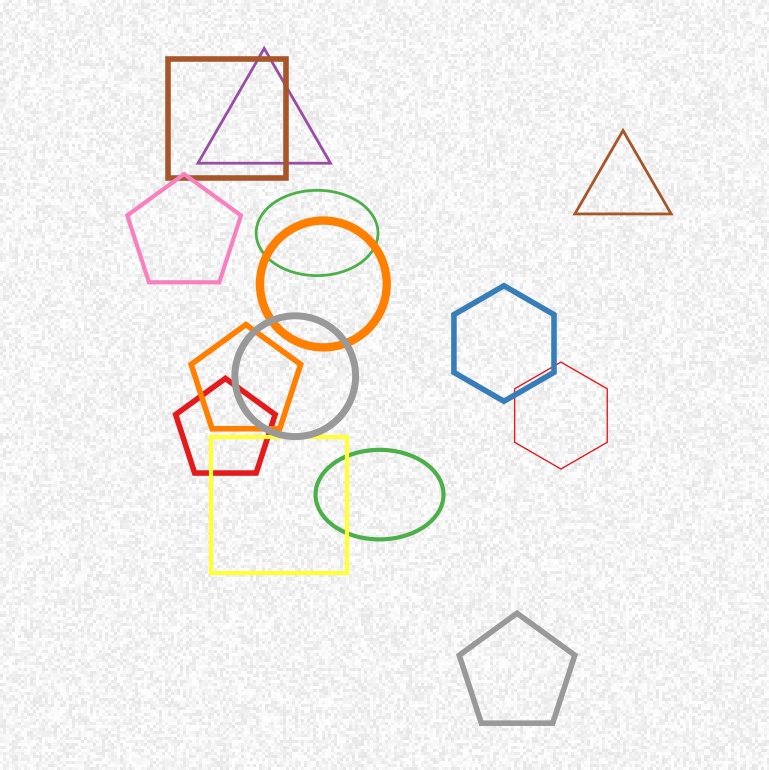[{"shape": "pentagon", "thickness": 2, "radius": 0.34, "center": [0.293, 0.441]}, {"shape": "hexagon", "thickness": 0.5, "radius": 0.35, "center": [0.728, 0.46]}, {"shape": "hexagon", "thickness": 2, "radius": 0.38, "center": [0.655, 0.554]}, {"shape": "oval", "thickness": 1, "radius": 0.4, "center": [0.412, 0.697]}, {"shape": "oval", "thickness": 1.5, "radius": 0.42, "center": [0.493, 0.358]}, {"shape": "triangle", "thickness": 1, "radius": 0.5, "center": [0.343, 0.838]}, {"shape": "circle", "thickness": 3, "radius": 0.41, "center": [0.42, 0.631]}, {"shape": "pentagon", "thickness": 2, "radius": 0.37, "center": [0.319, 0.504]}, {"shape": "square", "thickness": 1.5, "radius": 0.44, "center": [0.362, 0.344]}, {"shape": "triangle", "thickness": 1, "radius": 0.36, "center": [0.809, 0.758]}, {"shape": "square", "thickness": 2, "radius": 0.39, "center": [0.295, 0.846]}, {"shape": "pentagon", "thickness": 1.5, "radius": 0.39, "center": [0.239, 0.696]}, {"shape": "pentagon", "thickness": 2, "radius": 0.39, "center": [0.671, 0.125]}, {"shape": "circle", "thickness": 2.5, "radius": 0.39, "center": [0.383, 0.511]}]